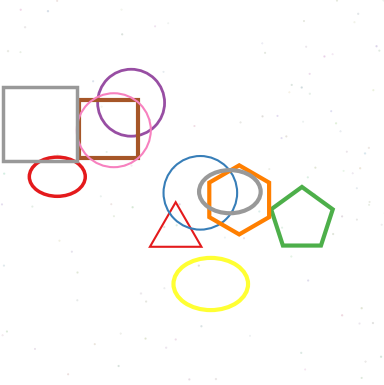[{"shape": "triangle", "thickness": 1.5, "radius": 0.39, "center": [0.456, 0.398]}, {"shape": "oval", "thickness": 2.5, "radius": 0.36, "center": [0.149, 0.541]}, {"shape": "circle", "thickness": 1.5, "radius": 0.48, "center": [0.52, 0.499]}, {"shape": "pentagon", "thickness": 3, "radius": 0.42, "center": [0.784, 0.43]}, {"shape": "circle", "thickness": 2, "radius": 0.43, "center": [0.341, 0.733]}, {"shape": "hexagon", "thickness": 3, "radius": 0.45, "center": [0.621, 0.481]}, {"shape": "oval", "thickness": 3, "radius": 0.48, "center": [0.547, 0.262]}, {"shape": "square", "thickness": 3, "radius": 0.38, "center": [0.282, 0.665]}, {"shape": "circle", "thickness": 1.5, "radius": 0.48, "center": [0.296, 0.662]}, {"shape": "square", "thickness": 2.5, "radius": 0.48, "center": [0.105, 0.678]}, {"shape": "oval", "thickness": 3, "radius": 0.4, "center": [0.597, 0.502]}]